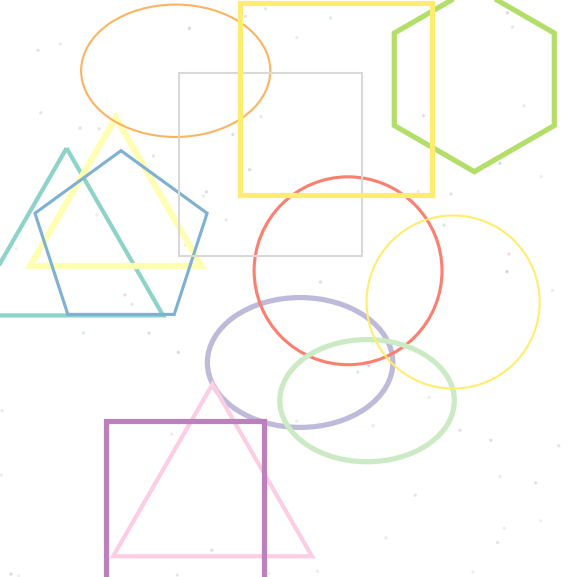[{"shape": "triangle", "thickness": 2, "radius": 0.97, "center": [0.115, 0.549]}, {"shape": "triangle", "thickness": 3, "radius": 0.86, "center": [0.2, 0.624]}, {"shape": "oval", "thickness": 2.5, "radius": 0.8, "center": [0.52, 0.371]}, {"shape": "circle", "thickness": 1.5, "radius": 0.81, "center": [0.603, 0.53]}, {"shape": "pentagon", "thickness": 1.5, "radius": 0.78, "center": [0.21, 0.581]}, {"shape": "oval", "thickness": 1, "radius": 0.82, "center": [0.304, 0.877]}, {"shape": "hexagon", "thickness": 2.5, "radius": 0.8, "center": [0.821, 0.862]}, {"shape": "triangle", "thickness": 2, "radius": 0.99, "center": [0.368, 0.135]}, {"shape": "square", "thickness": 1, "radius": 0.79, "center": [0.468, 0.715]}, {"shape": "square", "thickness": 2.5, "radius": 0.68, "center": [0.32, 0.134]}, {"shape": "oval", "thickness": 2.5, "radius": 0.76, "center": [0.636, 0.305]}, {"shape": "circle", "thickness": 1, "radius": 0.75, "center": [0.785, 0.476]}, {"shape": "square", "thickness": 2.5, "radius": 0.83, "center": [0.582, 0.828]}]